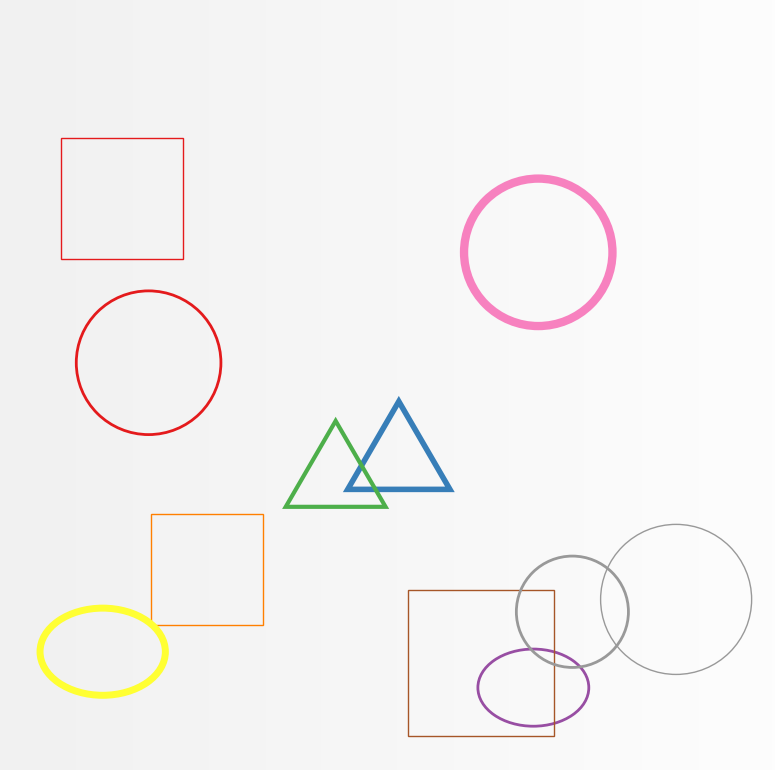[{"shape": "circle", "thickness": 1, "radius": 0.47, "center": [0.192, 0.529]}, {"shape": "square", "thickness": 0.5, "radius": 0.39, "center": [0.157, 0.742]}, {"shape": "triangle", "thickness": 2, "radius": 0.38, "center": [0.515, 0.403]}, {"shape": "triangle", "thickness": 1.5, "radius": 0.37, "center": [0.433, 0.379]}, {"shape": "oval", "thickness": 1, "radius": 0.36, "center": [0.688, 0.107]}, {"shape": "square", "thickness": 0.5, "radius": 0.36, "center": [0.267, 0.26]}, {"shape": "oval", "thickness": 2.5, "radius": 0.4, "center": [0.133, 0.154]}, {"shape": "square", "thickness": 0.5, "radius": 0.47, "center": [0.621, 0.139]}, {"shape": "circle", "thickness": 3, "radius": 0.48, "center": [0.695, 0.672]}, {"shape": "circle", "thickness": 1, "radius": 0.36, "center": [0.739, 0.206]}, {"shape": "circle", "thickness": 0.5, "radius": 0.49, "center": [0.872, 0.222]}]